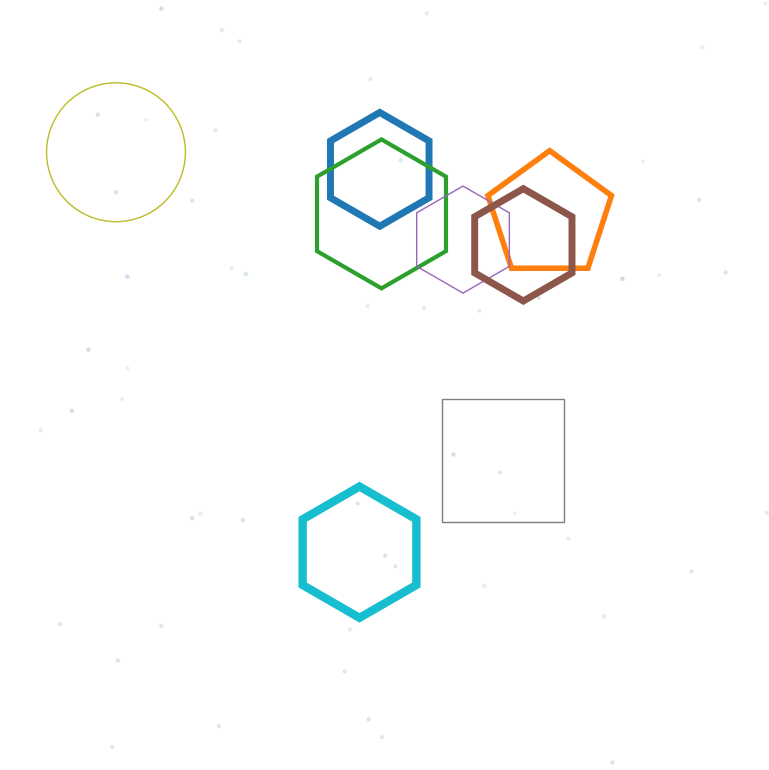[{"shape": "hexagon", "thickness": 2.5, "radius": 0.37, "center": [0.493, 0.78]}, {"shape": "pentagon", "thickness": 2, "radius": 0.42, "center": [0.714, 0.72]}, {"shape": "hexagon", "thickness": 1.5, "radius": 0.48, "center": [0.495, 0.722]}, {"shape": "hexagon", "thickness": 0.5, "radius": 0.35, "center": [0.601, 0.689]}, {"shape": "hexagon", "thickness": 2.5, "radius": 0.36, "center": [0.68, 0.682]}, {"shape": "square", "thickness": 0.5, "radius": 0.4, "center": [0.653, 0.402]}, {"shape": "circle", "thickness": 0.5, "radius": 0.45, "center": [0.151, 0.802]}, {"shape": "hexagon", "thickness": 3, "radius": 0.43, "center": [0.467, 0.283]}]